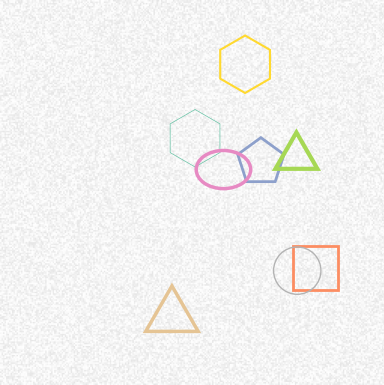[{"shape": "hexagon", "thickness": 0.5, "radius": 0.37, "center": [0.507, 0.641]}, {"shape": "square", "thickness": 2, "radius": 0.29, "center": [0.82, 0.304]}, {"shape": "pentagon", "thickness": 2, "radius": 0.32, "center": [0.678, 0.579]}, {"shape": "oval", "thickness": 2.5, "radius": 0.35, "center": [0.58, 0.56]}, {"shape": "triangle", "thickness": 3, "radius": 0.32, "center": [0.77, 0.593]}, {"shape": "hexagon", "thickness": 1.5, "radius": 0.37, "center": [0.637, 0.833]}, {"shape": "triangle", "thickness": 2.5, "radius": 0.39, "center": [0.447, 0.179]}, {"shape": "circle", "thickness": 1, "radius": 0.31, "center": [0.772, 0.297]}]